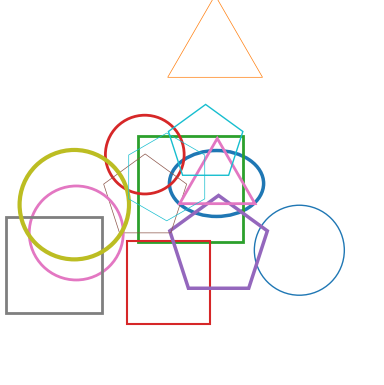[{"shape": "oval", "thickness": 2.5, "radius": 0.61, "center": [0.562, 0.523]}, {"shape": "circle", "thickness": 1, "radius": 0.58, "center": [0.777, 0.35]}, {"shape": "triangle", "thickness": 0.5, "radius": 0.71, "center": [0.559, 0.87]}, {"shape": "square", "thickness": 2, "radius": 0.69, "center": [0.495, 0.509]}, {"shape": "square", "thickness": 1.5, "radius": 0.54, "center": [0.438, 0.266]}, {"shape": "circle", "thickness": 2, "radius": 0.51, "center": [0.376, 0.598]}, {"shape": "pentagon", "thickness": 2.5, "radius": 0.67, "center": [0.568, 0.359]}, {"shape": "pentagon", "thickness": 0.5, "radius": 0.57, "center": [0.377, 0.487]}, {"shape": "circle", "thickness": 2, "radius": 0.61, "center": [0.198, 0.395]}, {"shape": "triangle", "thickness": 2, "radius": 0.56, "center": [0.564, 0.527]}, {"shape": "square", "thickness": 2, "radius": 0.62, "center": [0.141, 0.311]}, {"shape": "circle", "thickness": 3, "radius": 0.71, "center": [0.193, 0.468]}, {"shape": "pentagon", "thickness": 1, "radius": 0.51, "center": [0.534, 0.627]}, {"shape": "hexagon", "thickness": 0.5, "radius": 0.57, "center": [0.433, 0.54]}]